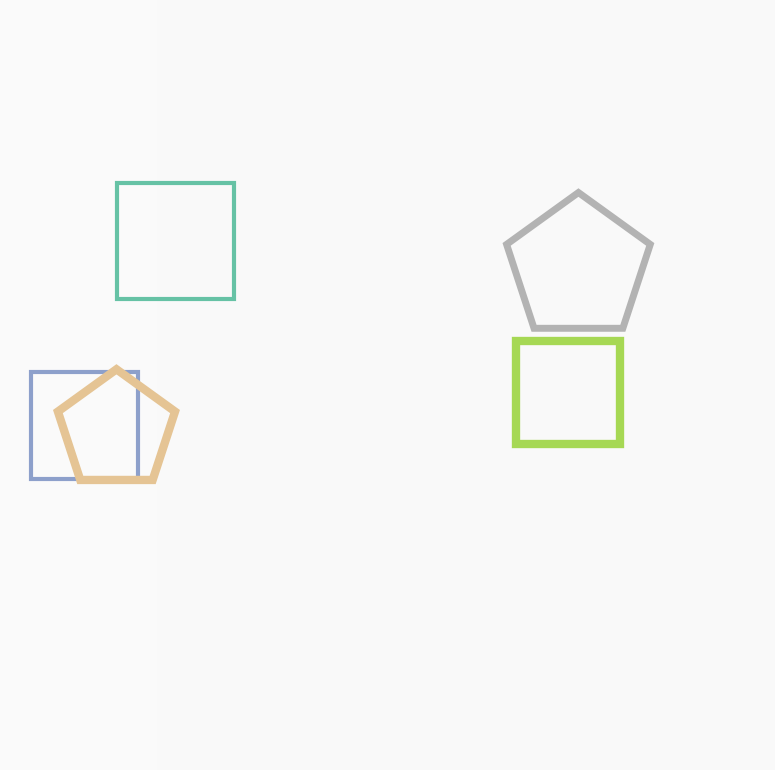[{"shape": "square", "thickness": 1.5, "radius": 0.38, "center": [0.227, 0.687]}, {"shape": "square", "thickness": 1.5, "radius": 0.35, "center": [0.109, 0.447]}, {"shape": "square", "thickness": 3, "radius": 0.34, "center": [0.733, 0.49]}, {"shape": "pentagon", "thickness": 3, "radius": 0.4, "center": [0.15, 0.441]}, {"shape": "pentagon", "thickness": 2.5, "radius": 0.49, "center": [0.746, 0.652]}]